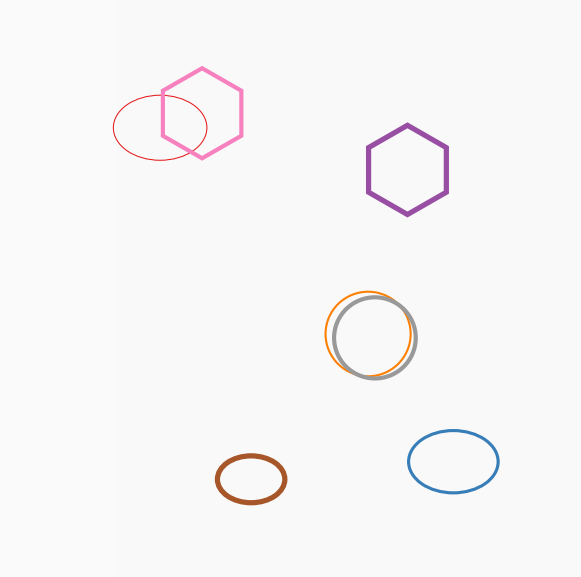[{"shape": "oval", "thickness": 0.5, "radius": 0.4, "center": [0.275, 0.778]}, {"shape": "oval", "thickness": 1.5, "radius": 0.39, "center": [0.78, 0.2]}, {"shape": "hexagon", "thickness": 2.5, "radius": 0.39, "center": [0.701, 0.705]}, {"shape": "circle", "thickness": 1, "radius": 0.37, "center": [0.633, 0.421]}, {"shape": "oval", "thickness": 2.5, "radius": 0.29, "center": [0.432, 0.169]}, {"shape": "hexagon", "thickness": 2, "radius": 0.39, "center": [0.348, 0.803]}, {"shape": "circle", "thickness": 2, "radius": 0.35, "center": [0.645, 0.414]}]